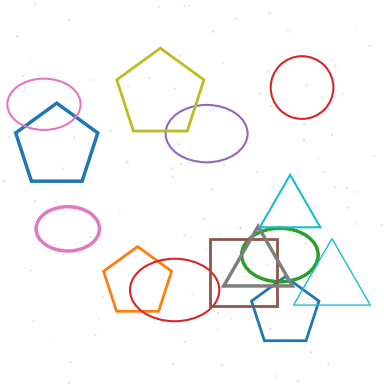[{"shape": "pentagon", "thickness": 2.5, "radius": 0.56, "center": [0.147, 0.62]}, {"shape": "pentagon", "thickness": 2, "radius": 0.46, "center": [0.741, 0.19]}, {"shape": "pentagon", "thickness": 2, "radius": 0.46, "center": [0.357, 0.267]}, {"shape": "oval", "thickness": 2.5, "radius": 0.5, "center": [0.727, 0.338]}, {"shape": "oval", "thickness": 1.5, "radius": 0.58, "center": [0.454, 0.247]}, {"shape": "circle", "thickness": 1.5, "radius": 0.41, "center": [0.785, 0.773]}, {"shape": "oval", "thickness": 1.5, "radius": 0.53, "center": [0.537, 0.653]}, {"shape": "square", "thickness": 2, "radius": 0.43, "center": [0.632, 0.293]}, {"shape": "oval", "thickness": 2.5, "radius": 0.41, "center": [0.176, 0.406]}, {"shape": "oval", "thickness": 1.5, "radius": 0.48, "center": [0.114, 0.729]}, {"shape": "triangle", "thickness": 2.5, "radius": 0.52, "center": [0.67, 0.309]}, {"shape": "pentagon", "thickness": 2, "radius": 0.59, "center": [0.416, 0.756]}, {"shape": "triangle", "thickness": 1, "radius": 0.58, "center": [0.862, 0.265]}, {"shape": "triangle", "thickness": 1.5, "radius": 0.45, "center": [0.753, 0.455]}]